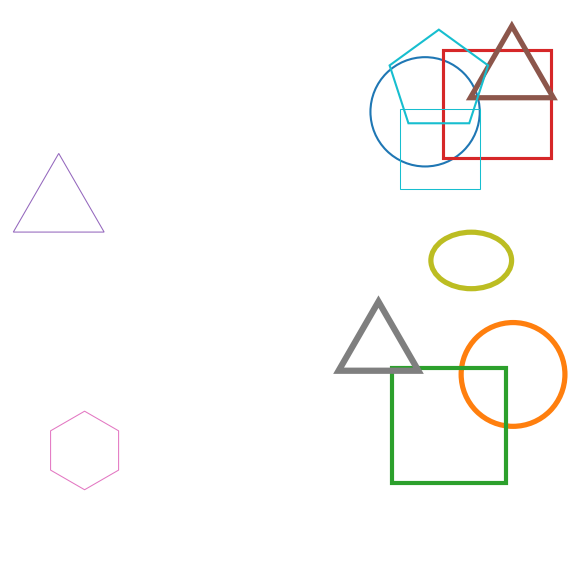[{"shape": "circle", "thickness": 1, "radius": 0.47, "center": [0.736, 0.806]}, {"shape": "circle", "thickness": 2.5, "radius": 0.45, "center": [0.888, 0.351]}, {"shape": "square", "thickness": 2, "radius": 0.5, "center": [0.777, 0.262]}, {"shape": "square", "thickness": 1.5, "radius": 0.47, "center": [0.86, 0.82]}, {"shape": "triangle", "thickness": 0.5, "radius": 0.45, "center": [0.102, 0.643]}, {"shape": "triangle", "thickness": 2.5, "radius": 0.41, "center": [0.886, 0.871]}, {"shape": "hexagon", "thickness": 0.5, "radius": 0.34, "center": [0.146, 0.219]}, {"shape": "triangle", "thickness": 3, "radius": 0.4, "center": [0.655, 0.397]}, {"shape": "oval", "thickness": 2.5, "radius": 0.35, "center": [0.816, 0.548]}, {"shape": "square", "thickness": 0.5, "radius": 0.35, "center": [0.762, 0.741]}, {"shape": "pentagon", "thickness": 1, "radius": 0.45, "center": [0.76, 0.858]}]